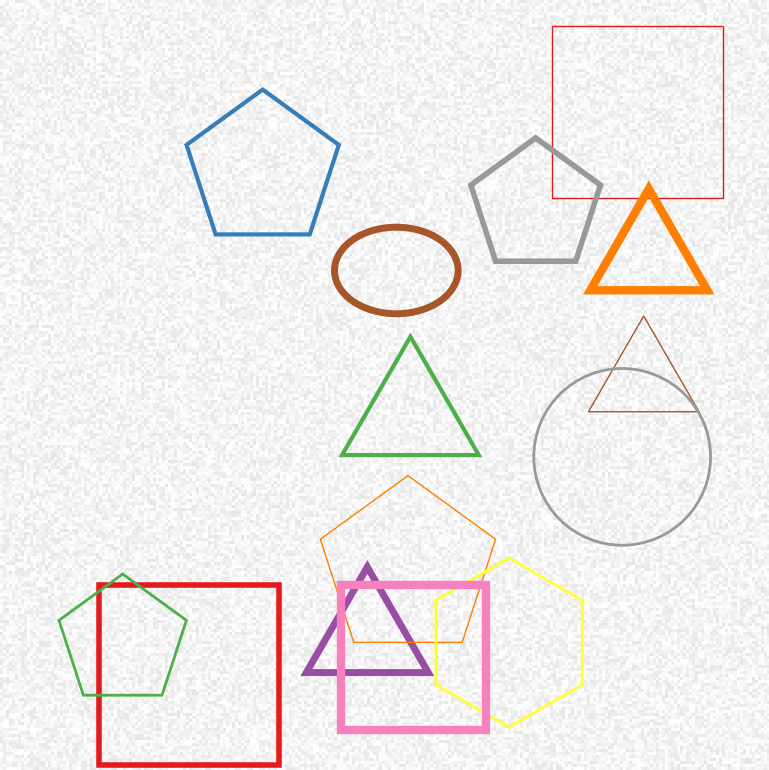[{"shape": "square", "thickness": 2, "radius": 0.59, "center": [0.245, 0.123]}, {"shape": "square", "thickness": 0.5, "radius": 0.56, "center": [0.828, 0.854]}, {"shape": "pentagon", "thickness": 1.5, "radius": 0.52, "center": [0.341, 0.78]}, {"shape": "triangle", "thickness": 1.5, "radius": 0.51, "center": [0.533, 0.46]}, {"shape": "pentagon", "thickness": 1, "radius": 0.43, "center": [0.159, 0.168]}, {"shape": "triangle", "thickness": 2.5, "radius": 0.46, "center": [0.477, 0.172]}, {"shape": "pentagon", "thickness": 0.5, "radius": 0.6, "center": [0.53, 0.263]}, {"shape": "triangle", "thickness": 3, "radius": 0.44, "center": [0.843, 0.667]}, {"shape": "hexagon", "thickness": 1, "radius": 0.55, "center": [0.661, 0.165]}, {"shape": "oval", "thickness": 2.5, "radius": 0.4, "center": [0.515, 0.649]}, {"shape": "triangle", "thickness": 0.5, "radius": 0.41, "center": [0.836, 0.507]}, {"shape": "square", "thickness": 3, "radius": 0.47, "center": [0.537, 0.146]}, {"shape": "pentagon", "thickness": 2, "radius": 0.44, "center": [0.696, 0.732]}, {"shape": "circle", "thickness": 1, "radius": 0.57, "center": [0.808, 0.407]}]